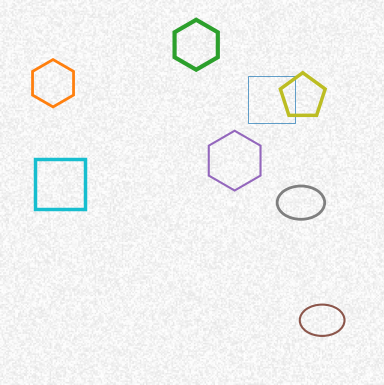[{"shape": "square", "thickness": 0.5, "radius": 0.31, "center": [0.705, 0.74]}, {"shape": "hexagon", "thickness": 2, "radius": 0.31, "center": [0.138, 0.784]}, {"shape": "hexagon", "thickness": 3, "radius": 0.32, "center": [0.51, 0.884]}, {"shape": "hexagon", "thickness": 1.5, "radius": 0.39, "center": [0.609, 0.583]}, {"shape": "oval", "thickness": 1.5, "radius": 0.29, "center": [0.837, 0.168]}, {"shape": "oval", "thickness": 2, "radius": 0.31, "center": [0.782, 0.474]}, {"shape": "pentagon", "thickness": 2.5, "radius": 0.31, "center": [0.786, 0.75]}, {"shape": "square", "thickness": 2.5, "radius": 0.32, "center": [0.155, 0.523]}]